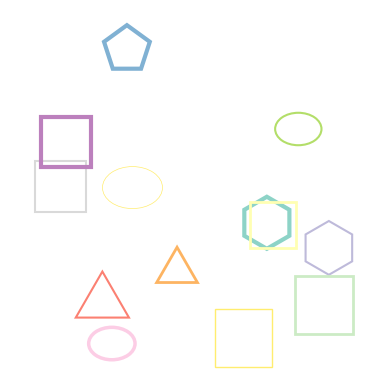[{"shape": "hexagon", "thickness": 3, "radius": 0.34, "center": [0.693, 0.421]}, {"shape": "square", "thickness": 2, "radius": 0.3, "center": [0.709, 0.416]}, {"shape": "hexagon", "thickness": 1.5, "radius": 0.35, "center": [0.854, 0.356]}, {"shape": "triangle", "thickness": 1.5, "radius": 0.4, "center": [0.266, 0.215]}, {"shape": "pentagon", "thickness": 3, "radius": 0.31, "center": [0.33, 0.872]}, {"shape": "triangle", "thickness": 2, "radius": 0.31, "center": [0.46, 0.297]}, {"shape": "oval", "thickness": 1.5, "radius": 0.3, "center": [0.775, 0.665]}, {"shape": "oval", "thickness": 2.5, "radius": 0.3, "center": [0.291, 0.108]}, {"shape": "square", "thickness": 1.5, "radius": 0.33, "center": [0.157, 0.515]}, {"shape": "square", "thickness": 3, "radius": 0.32, "center": [0.172, 0.631]}, {"shape": "square", "thickness": 2, "radius": 0.38, "center": [0.842, 0.208]}, {"shape": "oval", "thickness": 0.5, "radius": 0.39, "center": [0.344, 0.513]}, {"shape": "square", "thickness": 1, "radius": 0.37, "center": [0.632, 0.122]}]